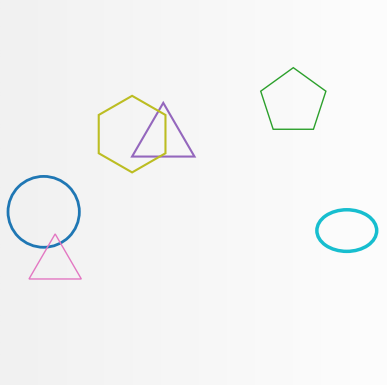[{"shape": "circle", "thickness": 2, "radius": 0.46, "center": [0.113, 0.45]}, {"shape": "pentagon", "thickness": 1, "radius": 0.44, "center": [0.757, 0.736]}, {"shape": "triangle", "thickness": 1.5, "radius": 0.46, "center": [0.421, 0.64]}, {"shape": "triangle", "thickness": 1, "radius": 0.39, "center": [0.142, 0.314]}, {"shape": "hexagon", "thickness": 1.5, "radius": 0.5, "center": [0.341, 0.652]}, {"shape": "oval", "thickness": 2.5, "radius": 0.39, "center": [0.895, 0.401]}]